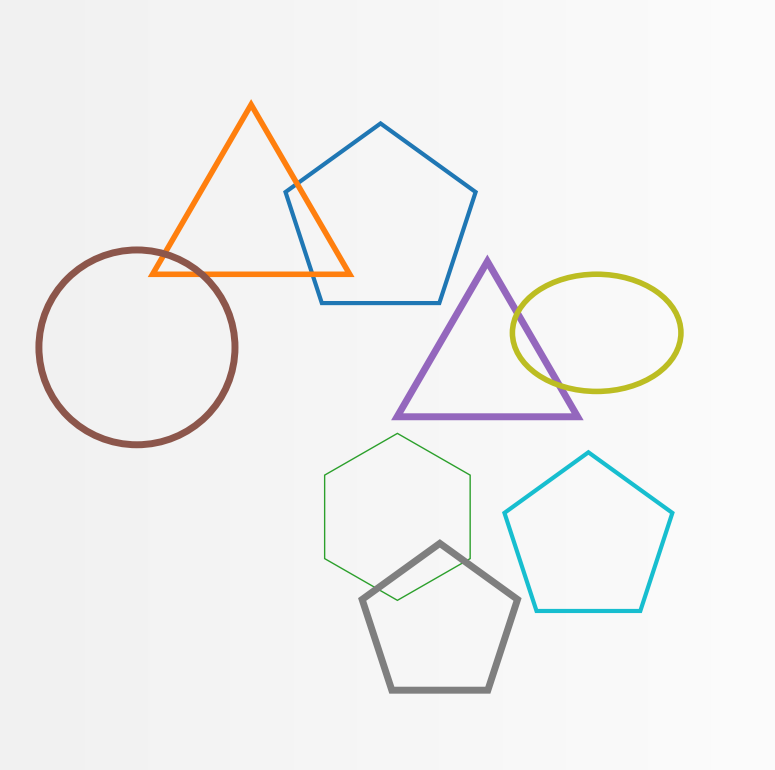[{"shape": "pentagon", "thickness": 1.5, "radius": 0.64, "center": [0.491, 0.711]}, {"shape": "triangle", "thickness": 2, "radius": 0.73, "center": [0.324, 0.717]}, {"shape": "hexagon", "thickness": 0.5, "radius": 0.54, "center": [0.513, 0.329]}, {"shape": "triangle", "thickness": 2.5, "radius": 0.67, "center": [0.629, 0.526]}, {"shape": "circle", "thickness": 2.5, "radius": 0.63, "center": [0.177, 0.549]}, {"shape": "pentagon", "thickness": 2.5, "radius": 0.53, "center": [0.568, 0.189]}, {"shape": "oval", "thickness": 2, "radius": 0.54, "center": [0.77, 0.568]}, {"shape": "pentagon", "thickness": 1.5, "radius": 0.57, "center": [0.759, 0.299]}]